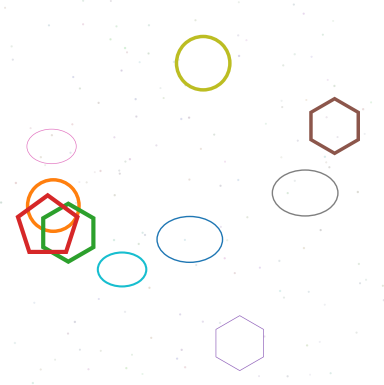[{"shape": "oval", "thickness": 1, "radius": 0.43, "center": [0.493, 0.378]}, {"shape": "circle", "thickness": 2.5, "radius": 0.33, "center": [0.138, 0.466]}, {"shape": "hexagon", "thickness": 3, "radius": 0.38, "center": [0.177, 0.396]}, {"shape": "pentagon", "thickness": 3, "radius": 0.41, "center": [0.124, 0.411]}, {"shape": "hexagon", "thickness": 0.5, "radius": 0.36, "center": [0.623, 0.109]}, {"shape": "hexagon", "thickness": 2.5, "radius": 0.35, "center": [0.869, 0.673]}, {"shape": "oval", "thickness": 0.5, "radius": 0.32, "center": [0.134, 0.62]}, {"shape": "oval", "thickness": 1, "radius": 0.43, "center": [0.793, 0.499]}, {"shape": "circle", "thickness": 2.5, "radius": 0.35, "center": [0.528, 0.836]}, {"shape": "oval", "thickness": 1.5, "radius": 0.31, "center": [0.317, 0.3]}]